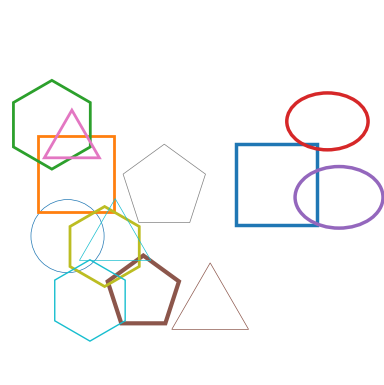[{"shape": "circle", "thickness": 0.5, "radius": 0.48, "center": [0.175, 0.387]}, {"shape": "square", "thickness": 2.5, "radius": 0.52, "center": [0.718, 0.521]}, {"shape": "square", "thickness": 2, "radius": 0.49, "center": [0.196, 0.549]}, {"shape": "hexagon", "thickness": 2, "radius": 0.58, "center": [0.135, 0.676]}, {"shape": "oval", "thickness": 2.5, "radius": 0.53, "center": [0.85, 0.685]}, {"shape": "oval", "thickness": 2.5, "radius": 0.57, "center": [0.881, 0.487]}, {"shape": "pentagon", "thickness": 3, "radius": 0.49, "center": [0.372, 0.239]}, {"shape": "triangle", "thickness": 0.5, "radius": 0.58, "center": [0.546, 0.202]}, {"shape": "triangle", "thickness": 2, "radius": 0.41, "center": [0.187, 0.631]}, {"shape": "pentagon", "thickness": 0.5, "radius": 0.56, "center": [0.427, 0.513]}, {"shape": "hexagon", "thickness": 2, "radius": 0.52, "center": [0.272, 0.36]}, {"shape": "triangle", "thickness": 0.5, "radius": 0.54, "center": [0.299, 0.377]}, {"shape": "hexagon", "thickness": 1, "radius": 0.53, "center": [0.234, 0.22]}]